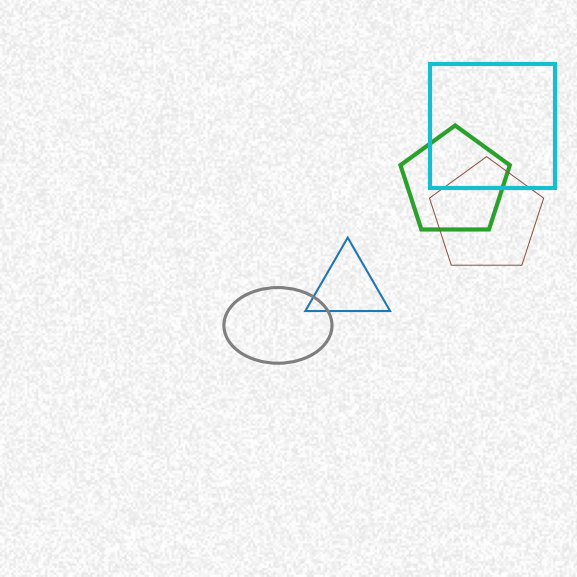[{"shape": "triangle", "thickness": 1, "radius": 0.42, "center": [0.602, 0.503]}, {"shape": "pentagon", "thickness": 2, "radius": 0.5, "center": [0.788, 0.682]}, {"shape": "pentagon", "thickness": 0.5, "radius": 0.52, "center": [0.843, 0.624]}, {"shape": "oval", "thickness": 1.5, "radius": 0.47, "center": [0.481, 0.436]}, {"shape": "square", "thickness": 2, "radius": 0.54, "center": [0.853, 0.781]}]